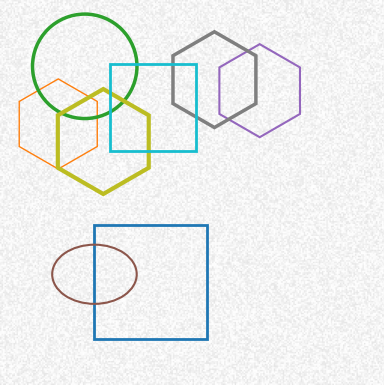[{"shape": "square", "thickness": 2, "radius": 0.74, "center": [0.391, 0.268]}, {"shape": "hexagon", "thickness": 1, "radius": 0.59, "center": [0.151, 0.678]}, {"shape": "circle", "thickness": 2.5, "radius": 0.68, "center": [0.22, 0.828]}, {"shape": "hexagon", "thickness": 1.5, "radius": 0.6, "center": [0.674, 0.764]}, {"shape": "oval", "thickness": 1.5, "radius": 0.55, "center": [0.245, 0.288]}, {"shape": "hexagon", "thickness": 2.5, "radius": 0.62, "center": [0.557, 0.793]}, {"shape": "hexagon", "thickness": 3, "radius": 0.68, "center": [0.268, 0.632]}, {"shape": "square", "thickness": 2, "radius": 0.56, "center": [0.398, 0.72]}]